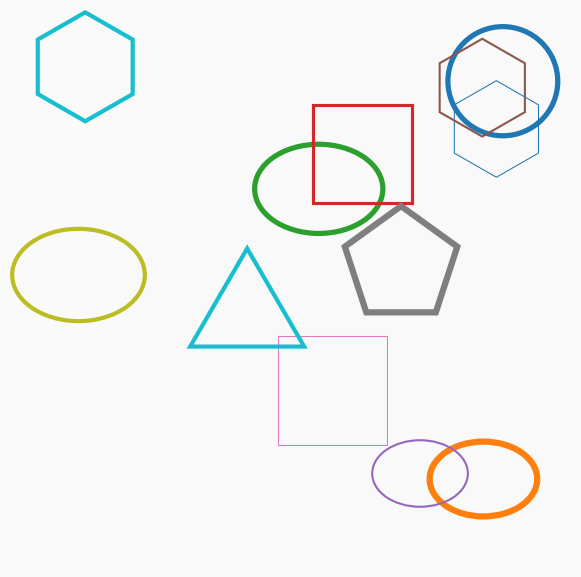[{"shape": "hexagon", "thickness": 0.5, "radius": 0.42, "center": [0.854, 0.776]}, {"shape": "circle", "thickness": 2.5, "radius": 0.47, "center": [0.865, 0.859]}, {"shape": "oval", "thickness": 3, "radius": 0.46, "center": [0.832, 0.17]}, {"shape": "oval", "thickness": 2.5, "radius": 0.55, "center": [0.548, 0.672]}, {"shape": "square", "thickness": 1.5, "radius": 0.43, "center": [0.624, 0.733]}, {"shape": "oval", "thickness": 1, "radius": 0.41, "center": [0.723, 0.179]}, {"shape": "hexagon", "thickness": 1, "radius": 0.42, "center": [0.83, 0.847]}, {"shape": "square", "thickness": 0.5, "radius": 0.47, "center": [0.571, 0.323]}, {"shape": "pentagon", "thickness": 3, "radius": 0.51, "center": [0.69, 0.541]}, {"shape": "oval", "thickness": 2, "radius": 0.57, "center": [0.135, 0.523]}, {"shape": "hexagon", "thickness": 2, "radius": 0.47, "center": [0.147, 0.883]}, {"shape": "triangle", "thickness": 2, "radius": 0.57, "center": [0.425, 0.456]}]